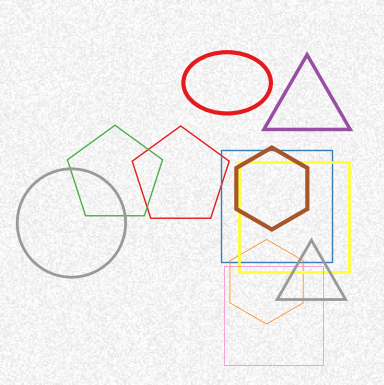[{"shape": "pentagon", "thickness": 1, "radius": 0.66, "center": [0.469, 0.54]}, {"shape": "oval", "thickness": 3, "radius": 0.57, "center": [0.59, 0.785]}, {"shape": "square", "thickness": 1, "radius": 0.72, "center": [0.718, 0.465]}, {"shape": "pentagon", "thickness": 1, "radius": 0.65, "center": [0.299, 0.545]}, {"shape": "triangle", "thickness": 2.5, "radius": 0.65, "center": [0.798, 0.728]}, {"shape": "hexagon", "thickness": 0.5, "radius": 0.55, "center": [0.692, 0.268]}, {"shape": "square", "thickness": 2, "radius": 0.71, "center": [0.764, 0.437]}, {"shape": "hexagon", "thickness": 3, "radius": 0.53, "center": [0.706, 0.51]}, {"shape": "square", "thickness": 0.5, "radius": 0.64, "center": [0.71, 0.181]}, {"shape": "circle", "thickness": 2, "radius": 0.7, "center": [0.186, 0.421]}, {"shape": "triangle", "thickness": 2, "radius": 0.51, "center": [0.809, 0.273]}]